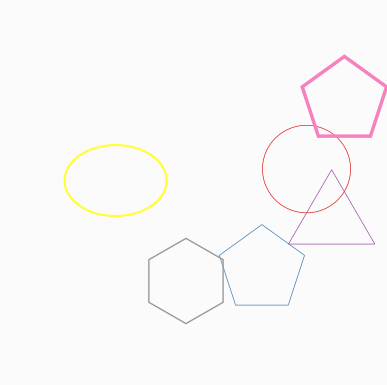[{"shape": "circle", "thickness": 0.5, "radius": 0.57, "center": [0.791, 0.561]}, {"shape": "pentagon", "thickness": 0.5, "radius": 0.58, "center": [0.676, 0.301]}, {"shape": "triangle", "thickness": 0.5, "radius": 0.64, "center": [0.856, 0.43]}, {"shape": "oval", "thickness": 1.5, "radius": 0.66, "center": [0.298, 0.531]}, {"shape": "pentagon", "thickness": 2.5, "radius": 0.57, "center": [0.889, 0.739]}, {"shape": "hexagon", "thickness": 1, "radius": 0.55, "center": [0.48, 0.27]}]